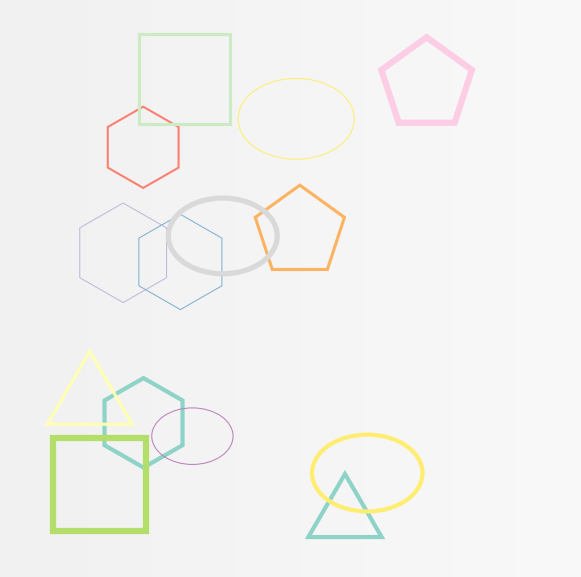[{"shape": "triangle", "thickness": 2, "radius": 0.36, "center": [0.594, 0.106]}, {"shape": "hexagon", "thickness": 2, "radius": 0.39, "center": [0.247, 0.267]}, {"shape": "triangle", "thickness": 1.5, "radius": 0.42, "center": [0.154, 0.307]}, {"shape": "hexagon", "thickness": 0.5, "radius": 0.43, "center": [0.212, 0.561]}, {"shape": "hexagon", "thickness": 1, "radius": 0.35, "center": [0.246, 0.744]}, {"shape": "hexagon", "thickness": 0.5, "radius": 0.41, "center": [0.31, 0.546]}, {"shape": "pentagon", "thickness": 1.5, "radius": 0.4, "center": [0.516, 0.598]}, {"shape": "square", "thickness": 3, "radius": 0.4, "center": [0.171, 0.16]}, {"shape": "pentagon", "thickness": 3, "radius": 0.41, "center": [0.734, 0.853]}, {"shape": "oval", "thickness": 2.5, "radius": 0.47, "center": [0.383, 0.591]}, {"shape": "oval", "thickness": 0.5, "radius": 0.35, "center": [0.331, 0.244]}, {"shape": "square", "thickness": 1.5, "radius": 0.39, "center": [0.317, 0.862]}, {"shape": "oval", "thickness": 2, "radius": 0.48, "center": [0.632, 0.18]}, {"shape": "oval", "thickness": 0.5, "radius": 0.5, "center": [0.51, 0.793]}]